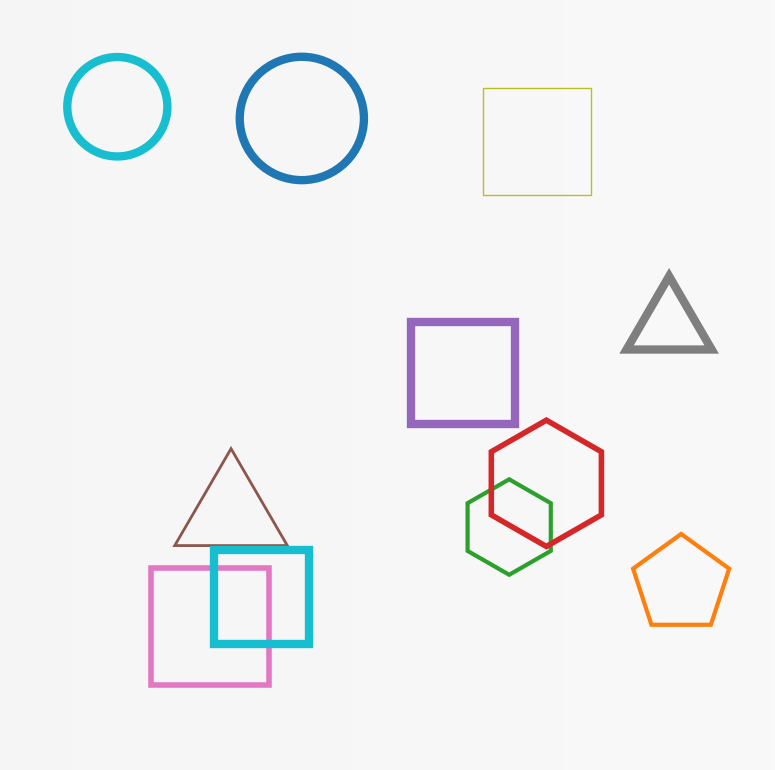[{"shape": "circle", "thickness": 3, "radius": 0.4, "center": [0.389, 0.846]}, {"shape": "pentagon", "thickness": 1.5, "radius": 0.33, "center": [0.879, 0.241]}, {"shape": "hexagon", "thickness": 1.5, "radius": 0.31, "center": [0.657, 0.316]}, {"shape": "hexagon", "thickness": 2, "radius": 0.41, "center": [0.705, 0.372]}, {"shape": "square", "thickness": 3, "radius": 0.33, "center": [0.598, 0.516]}, {"shape": "triangle", "thickness": 1, "radius": 0.42, "center": [0.298, 0.333]}, {"shape": "square", "thickness": 2, "radius": 0.38, "center": [0.271, 0.186]}, {"shape": "triangle", "thickness": 3, "radius": 0.32, "center": [0.863, 0.578]}, {"shape": "square", "thickness": 0.5, "radius": 0.35, "center": [0.693, 0.816]}, {"shape": "circle", "thickness": 3, "radius": 0.32, "center": [0.151, 0.861]}, {"shape": "square", "thickness": 3, "radius": 0.31, "center": [0.338, 0.225]}]